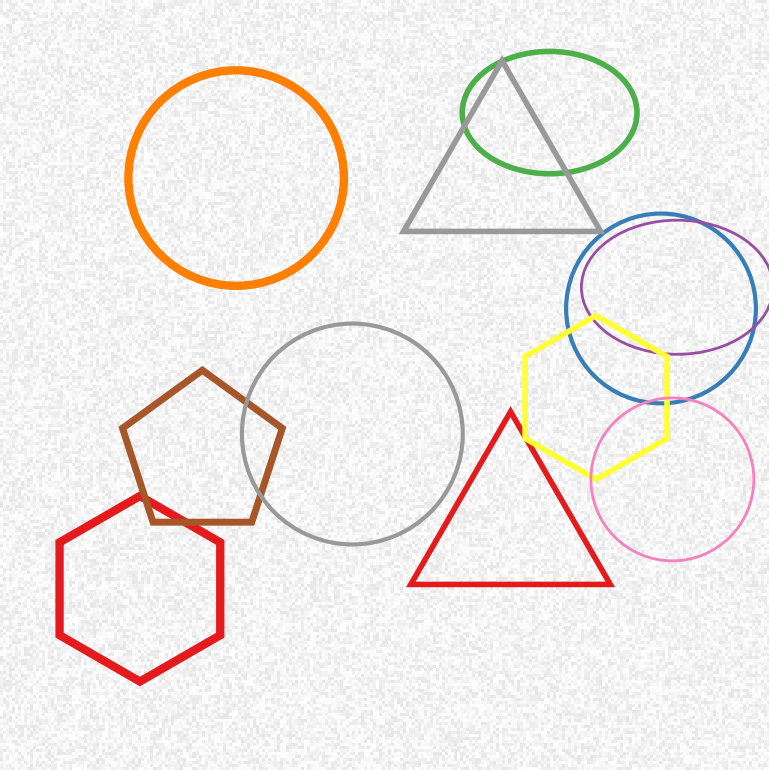[{"shape": "hexagon", "thickness": 3, "radius": 0.6, "center": [0.182, 0.235]}, {"shape": "triangle", "thickness": 2, "radius": 0.75, "center": [0.663, 0.316]}, {"shape": "circle", "thickness": 1.5, "radius": 0.62, "center": [0.858, 0.599]}, {"shape": "oval", "thickness": 2, "radius": 0.57, "center": [0.714, 0.854]}, {"shape": "oval", "thickness": 1, "radius": 0.62, "center": [0.879, 0.627]}, {"shape": "circle", "thickness": 3, "radius": 0.7, "center": [0.307, 0.769]}, {"shape": "hexagon", "thickness": 2, "radius": 0.53, "center": [0.774, 0.484]}, {"shape": "pentagon", "thickness": 2.5, "radius": 0.55, "center": [0.263, 0.41]}, {"shape": "circle", "thickness": 1, "radius": 0.53, "center": [0.873, 0.377]}, {"shape": "circle", "thickness": 1.5, "radius": 0.72, "center": [0.458, 0.436]}, {"shape": "triangle", "thickness": 2, "radius": 0.74, "center": [0.652, 0.773]}]